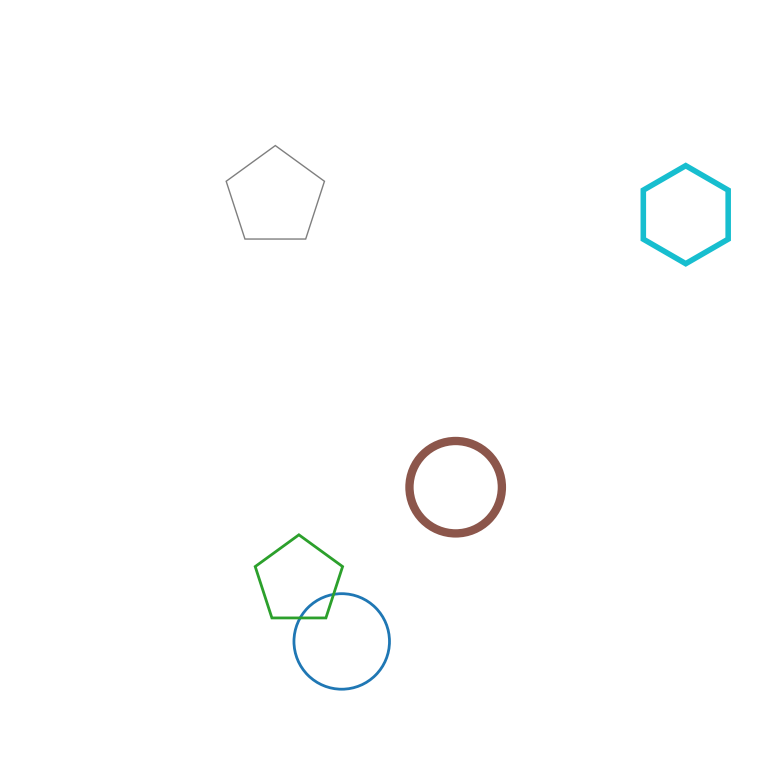[{"shape": "circle", "thickness": 1, "radius": 0.31, "center": [0.444, 0.167]}, {"shape": "pentagon", "thickness": 1, "radius": 0.3, "center": [0.388, 0.246]}, {"shape": "circle", "thickness": 3, "radius": 0.3, "center": [0.592, 0.367]}, {"shape": "pentagon", "thickness": 0.5, "radius": 0.34, "center": [0.358, 0.744]}, {"shape": "hexagon", "thickness": 2, "radius": 0.32, "center": [0.891, 0.721]}]